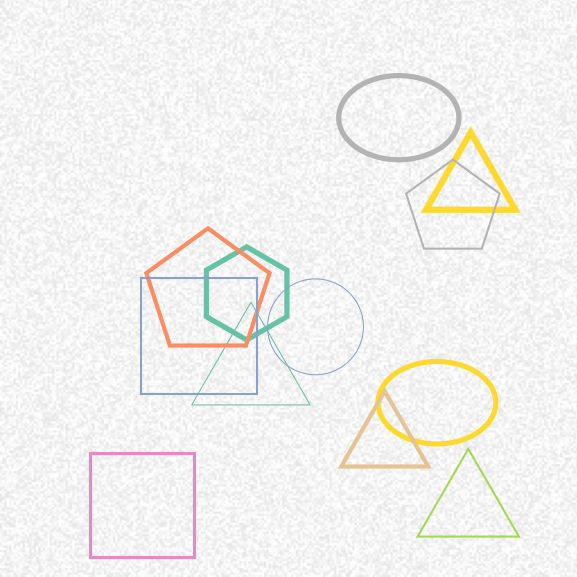[{"shape": "hexagon", "thickness": 2.5, "radius": 0.4, "center": [0.427, 0.491]}, {"shape": "triangle", "thickness": 0.5, "radius": 0.59, "center": [0.435, 0.357]}, {"shape": "pentagon", "thickness": 2, "radius": 0.56, "center": [0.36, 0.492]}, {"shape": "square", "thickness": 1, "radius": 0.5, "center": [0.345, 0.417]}, {"shape": "circle", "thickness": 0.5, "radius": 0.41, "center": [0.546, 0.433]}, {"shape": "square", "thickness": 1.5, "radius": 0.45, "center": [0.246, 0.125]}, {"shape": "triangle", "thickness": 1, "radius": 0.51, "center": [0.811, 0.121]}, {"shape": "triangle", "thickness": 3, "radius": 0.45, "center": [0.815, 0.681]}, {"shape": "oval", "thickness": 2.5, "radius": 0.51, "center": [0.757, 0.302]}, {"shape": "triangle", "thickness": 2, "radius": 0.43, "center": [0.666, 0.235]}, {"shape": "pentagon", "thickness": 1, "radius": 0.43, "center": [0.784, 0.638]}, {"shape": "oval", "thickness": 2.5, "radius": 0.52, "center": [0.691, 0.795]}]